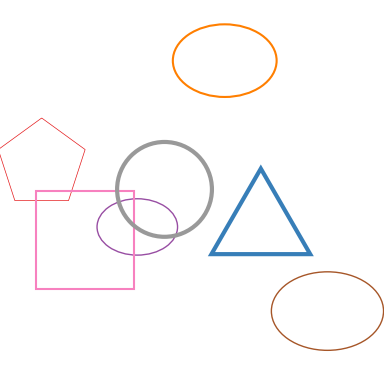[{"shape": "pentagon", "thickness": 0.5, "radius": 0.59, "center": [0.108, 0.575]}, {"shape": "triangle", "thickness": 3, "radius": 0.74, "center": [0.677, 0.414]}, {"shape": "oval", "thickness": 1, "radius": 0.52, "center": [0.357, 0.411]}, {"shape": "oval", "thickness": 1.5, "radius": 0.67, "center": [0.584, 0.842]}, {"shape": "oval", "thickness": 1, "radius": 0.73, "center": [0.851, 0.192]}, {"shape": "square", "thickness": 1.5, "radius": 0.64, "center": [0.221, 0.376]}, {"shape": "circle", "thickness": 3, "radius": 0.62, "center": [0.427, 0.508]}]